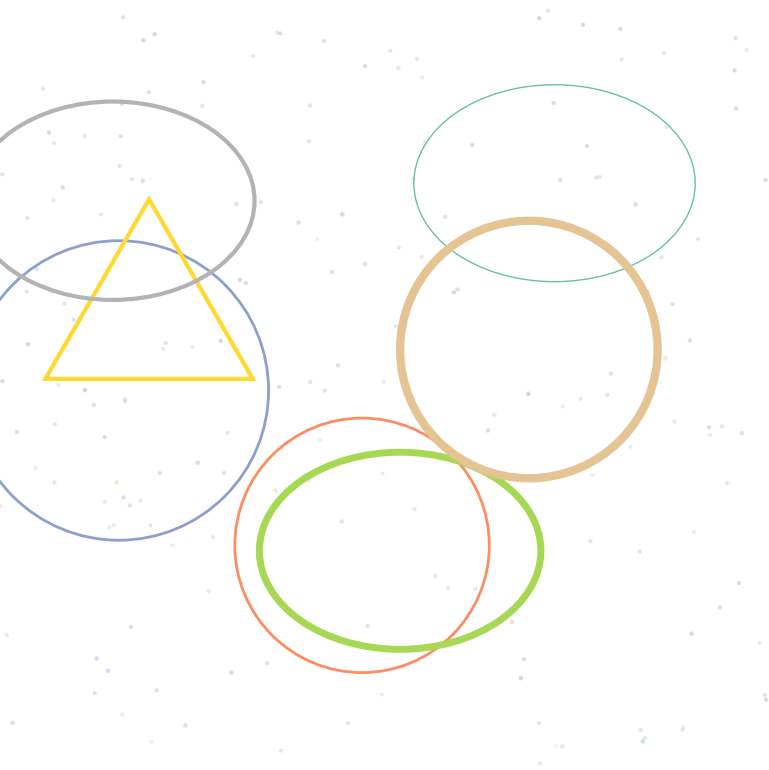[{"shape": "oval", "thickness": 0.5, "radius": 0.91, "center": [0.72, 0.762]}, {"shape": "circle", "thickness": 1, "radius": 0.83, "center": [0.47, 0.292]}, {"shape": "circle", "thickness": 1, "radius": 0.97, "center": [0.154, 0.493]}, {"shape": "oval", "thickness": 2.5, "radius": 0.91, "center": [0.52, 0.285]}, {"shape": "triangle", "thickness": 1.5, "radius": 0.78, "center": [0.194, 0.586]}, {"shape": "circle", "thickness": 3, "radius": 0.84, "center": [0.687, 0.546]}, {"shape": "oval", "thickness": 1.5, "radius": 0.92, "center": [0.147, 0.739]}]